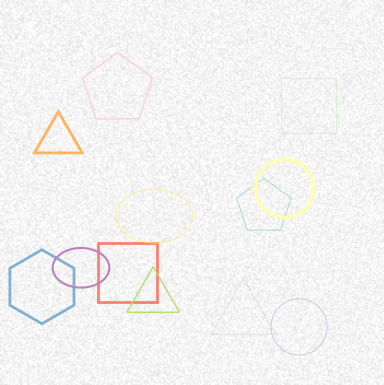[{"shape": "pentagon", "thickness": 0.5, "radius": 0.37, "center": [0.685, 0.462]}, {"shape": "circle", "thickness": 2.5, "radius": 0.38, "center": [0.74, 0.511]}, {"shape": "circle", "thickness": 0.5, "radius": 0.36, "center": [0.777, 0.151]}, {"shape": "square", "thickness": 2, "radius": 0.38, "center": [0.332, 0.291]}, {"shape": "hexagon", "thickness": 2, "radius": 0.48, "center": [0.109, 0.255]}, {"shape": "triangle", "thickness": 2, "radius": 0.36, "center": [0.151, 0.639]}, {"shape": "triangle", "thickness": 1, "radius": 0.39, "center": [0.398, 0.228]}, {"shape": "pentagon", "thickness": 1, "radius": 0.48, "center": [0.305, 0.769]}, {"shape": "triangle", "thickness": 0.5, "radius": 0.49, "center": [0.632, 0.179]}, {"shape": "oval", "thickness": 1.5, "radius": 0.37, "center": [0.21, 0.305]}, {"shape": "square", "thickness": 0.5, "radius": 0.36, "center": [0.802, 0.725]}, {"shape": "oval", "thickness": 0.5, "radius": 0.5, "center": [0.4, 0.439]}]